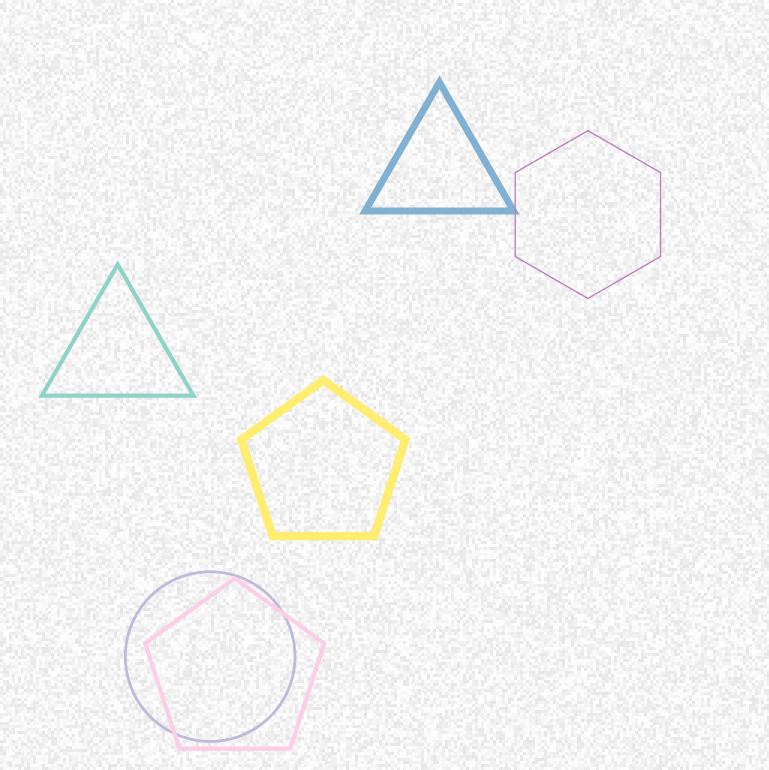[{"shape": "triangle", "thickness": 1.5, "radius": 0.57, "center": [0.153, 0.543]}, {"shape": "circle", "thickness": 1, "radius": 0.55, "center": [0.273, 0.147]}, {"shape": "triangle", "thickness": 2.5, "radius": 0.56, "center": [0.571, 0.782]}, {"shape": "pentagon", "thickness": 1.5, "radius": 0.61, "center": [0.305, 0.127]}, {"shape": "hexagon", "thickness": 0.5, "radius": 0.54, "center": [0.763, 0.721]}, {"shape": "pentagon", "thickness": 3, "radius": 0.56, "center": [0.42, 0.394]}]